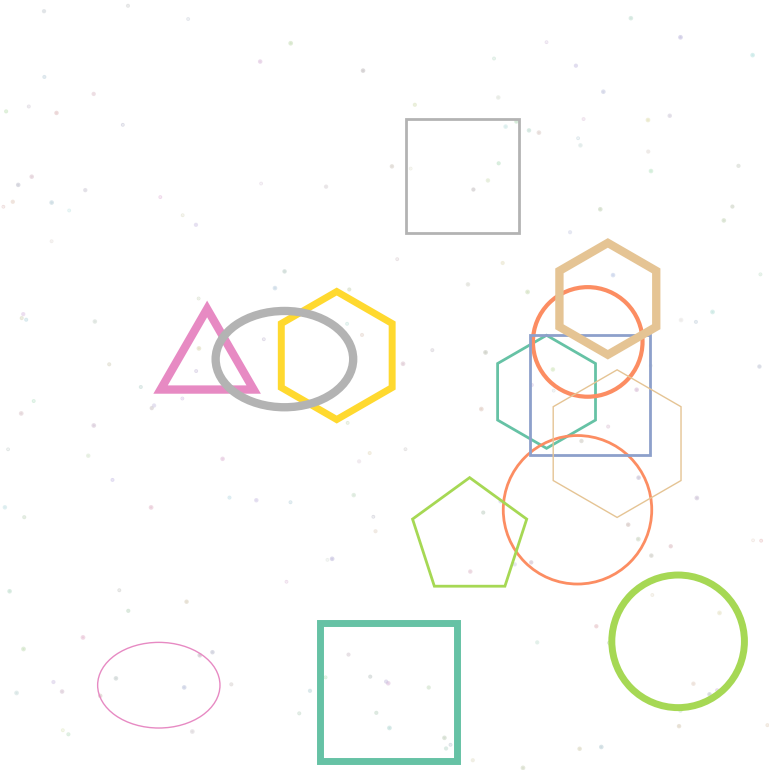[{"shape": "hexagon", "thickness": 1, "radius": 0.37, "center": [0.71, 0.491]}, {"shape": "square", "thickness": 2.5, "radius": 0.45, "center": [0.504, 0.101]}, {"shape": "circle", "thickness": 1, "radius": 0.48, "center": [0.75, 0.338]}, {"shape": "circle", "thickness": 1.5, "radius": 0.36, "center": [0.763, 0.556]}, {"shape": "square", "thickness": 1, "radius": 0.39, "center": [0.767, 0.487]}, {"shape": "oval", "thickness": 0.5, "radius": 0.4, "center": [0.206, 0.11]}, {"shape": "triangle", "thickness": 3, "radius": 0.35, "center": [0.269, 0.529]}, {"shape": "pentagon", "thickness": 1, "radius": 0.39, "center": [0.61, 0.302]}, {"shape": "circle", "thickness": 2.5, "radius": 0.43, "center": [0.881, 0.167]}, {"shape": "hexagon", "thickness": 2.5, "radius": 0.42, "center": [0.437, 0.538]}, {"shape": "hexagon", "thickness": 0.5, "radius": 0.48, "center": [0.801, 0.424]}, {"shape": "hexagon", "thickness": 3, "radius": 0.36, "center": [0.789, 0.612]}, {"shape": "square", "thickness": 1, "radius": 0.37, "center": [0.6, 0.772]}, {"shape": "oval", "thickness": 3, "radius": 0.45, "center": [0.369, 0.534]}]